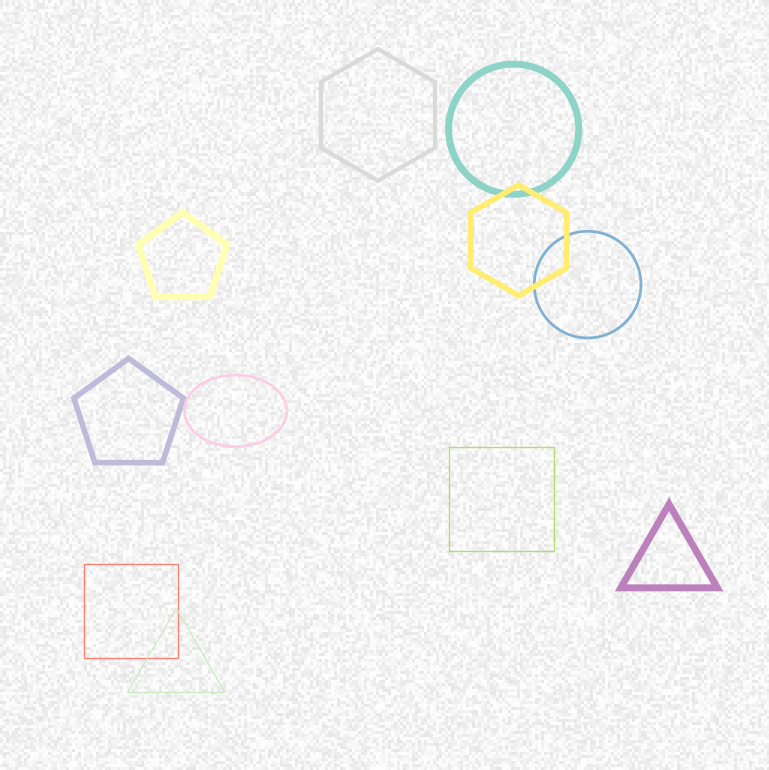[{"shape": "circle", "thickness": 2.5, "radius": 0.42, "center": [0.667, 0.832]}, {"shape": "pentagon", "thickness": 2.5, "radius": 0.3, "center": [0.237, 0.664]}, {"shape": "pentagon", "thickness": 2, "radius": 0.37, "center": [0.167, 0.46]}, {"shape": "square", "thickness": 0.5, "radius": 0.3, "center": [0.17, 0.207]}, {"shape": "circle", "thickness": 1, "radius": 0.35, "center": [0.763, 0.63]}, {"shape": "square", "thickness": 0.5, "radius": 0.34, "center": [0.651, 0.352]}, {"shape": "oval", "thickness": 1, "radius": 0.33, "center": [0.306, 0.466]}, {"shape": "hexagon", "thickness": 1.5, "radius": 0.43, "center": [0.491, 0.851]}, {"shape": "triangle", "thickness": 2.5, "radius": 0.36, "center": [0.869, 0.273]}, {"shape": "triangle", "thickness": 0.5, "radius": 0.37, "center": [0.229, 0.137]}, {"shape": "hexagon", "thickness": 2, "radius": 0.36, "center": [0.674, 0.688]}]